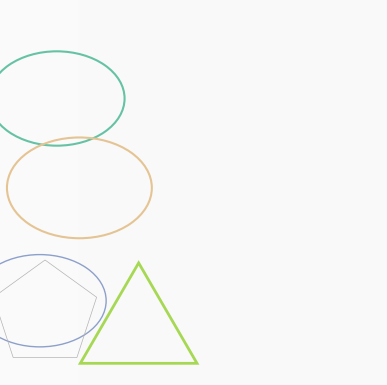[{"shape": "oval", "thickness": 1.5, "radius": 0.88, "center": [0.146, 0.744]}, {"shape": "oval", "thickness": 1, "radius": 0.86, "center": [0.103, 0.219]}, {"shape": "triangle", "thickness": 2, "radius": 0.87, "center": [0.358, 0.143]}, {"shape": "oval", "thickness": 1.5, "radius": 0.93, "center": [0.205, 0.512]}, {"shape": "pentagon", "thickness": 0.5, "radius": 0.7, "center": [0.116, 0.185]}]